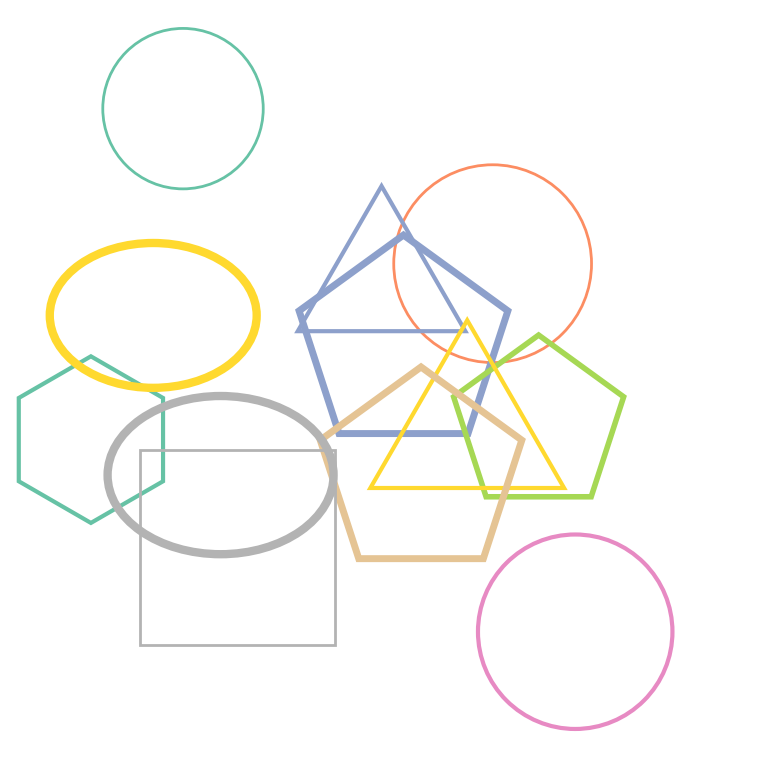[{"shape": "hexagon", "thickness": 1.5, "radius": 0.54, "center": [0.118, 0.429]}, {"shape": "circle", "thickness": 1, "radius": 0.52, "center": [0.238, 0.859]}, {"shape": "circle", "thickness": 1, "radius": 0.64, "center": [0.64, 0.658]}, {"shape": "triangle", "thickness": 1.5, "radius": 0.63, "center": [0.496, 0.633]}, {"shape": "pentagon", "thickness": 2.5, "radius": 0.71, "center": [0.524, 0.552]}, {"shape": "circle", "thickness": 1.5, "radius": 0.63, "center": [0.747, 0.18]}, {"shape": "pentagon", "thickness": 2, "radius": 0.58, "center": [0.7, 0.449]}, {"shape": "oval", "thickness": 3, "radius": 0.67, "center": [0.199, 0.59]}, {"shape": "triangle", "thickness": 1.5, "radius": 0.73, "center": [0.607, 0.439]}, {"shape": "pentagon", "thickness": 2.5, "radius": 0.69, "center": [0.547, 0.386]}, {"shape": "oval", "thickness": 3, "radius": 0.73, "center": [0.286, 0.383]}, {"shape": "square", "thickness": 1, "radius": 0.63, "center": [0.309, 0.289]}]